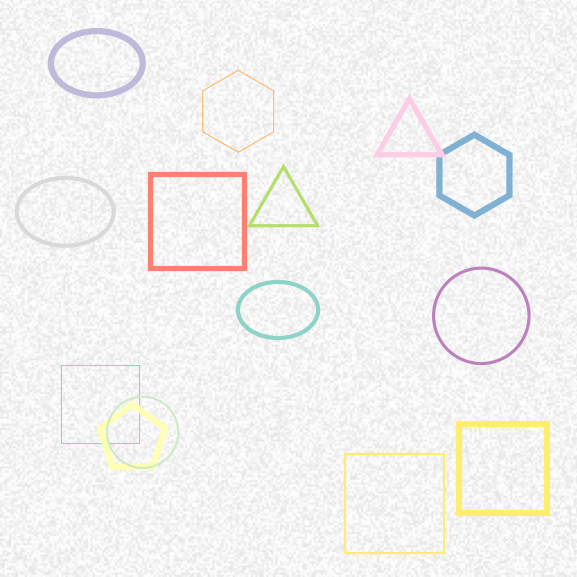[{"shape": "oval", "thickness": 2, "radius": 0.35, "center": [0.481, 0.462]}, {"shape": "square", "thickness": 0.5, "radius": 0.34, "center": [0.173, 0.3]}, {"shape": "pentagon", "thickness": 3, "radius": 0.3, "center": [0.23, 0.239]}, {"shape": "oval", "thickness": 3, "radius": 0.4, "center": [0.168, 0.89]}, {"shape": "square", "thickness": 2.5, "radius": 0.41, "center": [0.341, 0.617]}, {"shape": "hexagon", "thickness": 3, "radius": 0.35, "center": [0.822, 0.696]}, {"shape": "hexagon", "thickness": 0.5, "radius": 0.35, "center": [0.412, 0.806]}, {"shape": "triangle", "thickness": 1.5, "radius": 0.34, "center": [0.491, 0.642]}, {"shape": "triangle", "thickness": 2.5, "radius": 0.32, "center": [0.709, 0.764]}, {"shape": "oval", "thickness": 2, "radius": 0.42, "center": [0.113, 0.632]}, {"shape": "circle", "thickness": 1.5, "radius": 0.41, "center": [0.833, 0.452]}, {"shape": "circle", "thickness": 1, "radius": 0.31, "center": [0.247, 0.251]}, {"shape": "square", "thickness": 1, "radius": 0.43, "center": [0.683, 0.127]}, {"shape": "square", "thickness": 3, "radius": 0.38, "center": [0.871, 0.188]}]